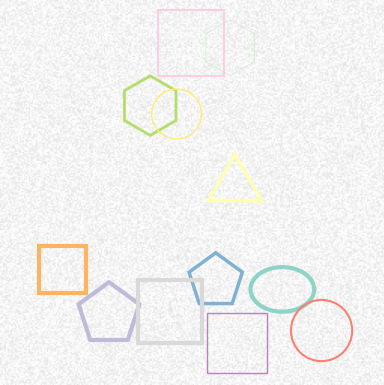[{"shape": "oval", "thickness": 3, "radius": 0.41, "center": [0.733, 0.248]}, {"shape": "triangle", "thickness": 2.5, "radius": 0.4, "center": [0.61, 0.519]}, {"shape": "pentagon", "thickness": 3, "radius": 0.41, "center": [0.283, 0.184]}, {"shape": "circle", "thickness": 1.5, "radius": 0.4, "center": [0.835, 0.141]}, {"shape": "pentagon", "thickness": 2.5, "radius": 0.36, "center": [0.56, 0.27]}, {"shape": "square", "thickness": 3, "radius": 0.3, "center": [0.163, 0.299]}, {"shape": "hexagon", "thickness": 2, "radius": 0.39, "center": [0.39, 0.726]}, {"shape": "square", "thickness": 1.5, "radius": 0.43, "center": [0.497, 0.888]}, {"shape": "square", "thickness": 3, "radius": 0.41, "center": [0.442, 0.191]}, {"shape": "square", "thickness": 1, "radius": 0.39, "center": [0.617, 0.109]}, {"shape": "hexagon", "thickness": 0.5, "radius": 0.36, "center": [0.598, 0.876]}, {"shape": "circle", "thickness": 1, "radius": 0.32, "center": [0.459, 0.704]}]